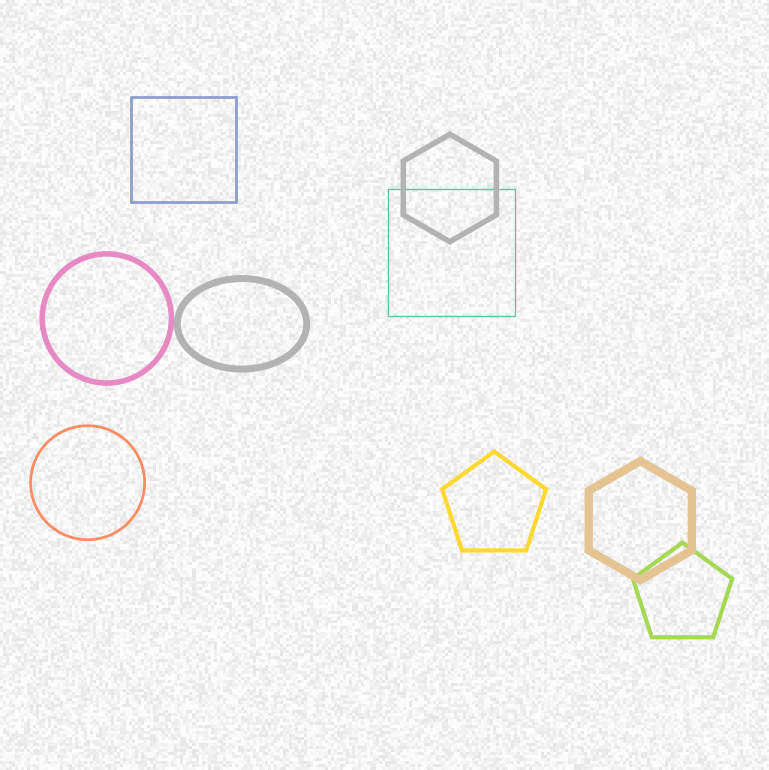[{"shape": "square", "thickness": 0.5, "radius": 0.41, "center": [0.587, 0.672]}, {"shape": "circle", "thickness": 1, "radius": 0.37, "center": [0.114, 0.373]}, {"shape": "square", "thickness": 1, "radius": 0.34, "center": [0.239, 0.806]}, {"shape": "circle", "thickness": 2, "radius": 0.42, "center": [0.139, 0.586]}, {"shape": "pentagon", "thickness": 1.5, "radius": 0.34, "center": [0.886, 0.227]}, {"shape": "pentagon", "thickness": 1.5, "radius": 0.36, "center": [0.642, 0.343]}, {"shape": "hexagon", "thickness": 3, "radius": 0.39, "center": [0.832, 0.324]}, {"shape": "hexagon", "thickness": 2, "radius": 0.35, "center": [0.584, 0.756]}, {"shape": "oval", "thickness": 2.5, "radius": 0.42, "center": [0.314, 0.579]}]